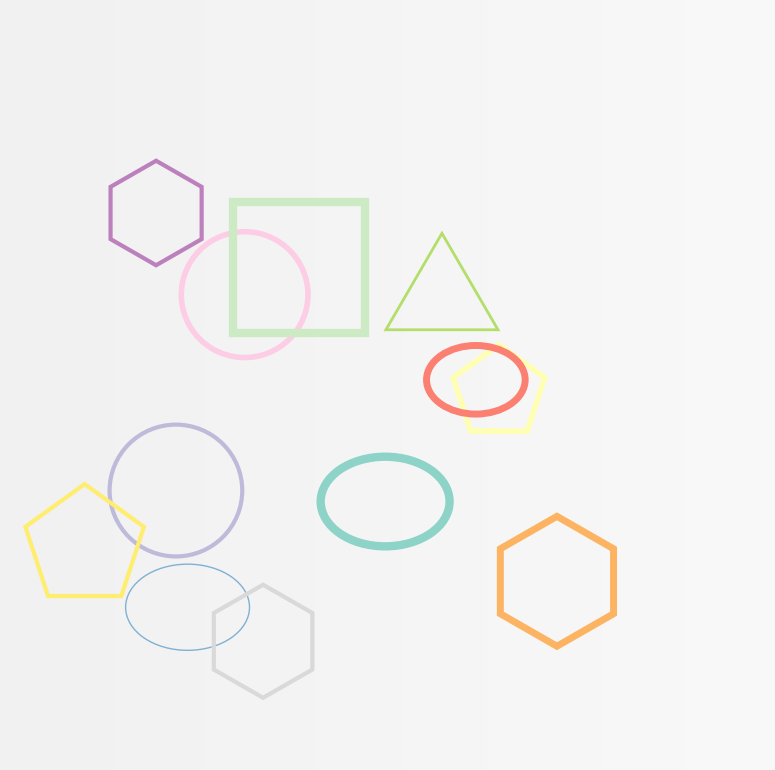[{"shape": "oval", "thickness": 3, "radius": 0.42, "center": [0.497, 0.349]}, {"shape": "pentagon", "thickness": 2, "radius": 0.31, "center": [0.644, 0.49]}, {"shape": "circle", "thickness": 1.5, "radius": 0.43, "center": [0.227, 0.363]}, {"shape": "oval", "thickness": 2.5, "radius": 0.32, "center": [0.614, 0.507]}, {"shape": "oval", "thickness": 0.5, "radius": 0.4, "center": [0.242, 0.211]}, {"shape": "hexagon", "thickness": 2.5, "radius": 0.42, "center": [0.719, 0.245]}, {"shape": "triangle", "thickness": 1, "radius": 0.42, "center": [0.57, 0.613]}, {"shape": "circle", "thickness": 2, "radius": 0.41, "center": [0.316, 0.617]}, {"shape": "hexagon", "thickness": 1.5, "radius": 0.37, "center": [0.339, 0.167]}, {"shape": "hexagon", "thickness": 1.5, "radius": 0.34, "center": [0.201, 0.723]}, {"shape": "square", "thickness": 3, "radius": 0.43, "center": [0.386, 0.652]}, {"shape": "pentagon", "thickness": 1.5, "radius": 0.4, "center": [0.109, 0.291]}]